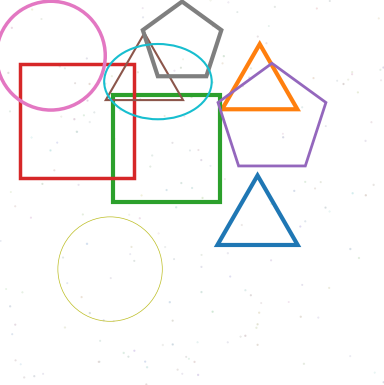[{"shape": "triangle", "thickness": 3, "radius": 0.6, "center": [0.669, 0.424]}, {"shape": "triangle", "thickness": 3, "radius": 0.56, "center": [0.675, 0.773]}, {"shape": "square", "thickness": 3, "radius": 0.7, "center": [0.433, 0.615]}, {"shape": "square", "thickness": 2.5, "radius": 0.74, "center": [0.2, 0.685]}, {"shape": "pentagon", "thickness": 2, "radius": 0.74, "center": [0.706, 0.688]}, {"shape": "triangle", "thickness": 1.5, "radius": 0.58, "center": [0.375, 0.798]}, {"shape": "circle", "thickness": 2.5, "radius": 0.71, "center": [0.132, 0.855]}, {"shape": "pentagon", "thickness": 3, "radius": 0.54, "center": [0.473, 0.889]}, {"shape": "circle", "thickness": 0.5, "radius": 0.68, "center": [0.286, 0.301]}, {"shape": "oval", "thickness": 1.5, "radius": 0.7, "center": [0.41, 0.788]}]